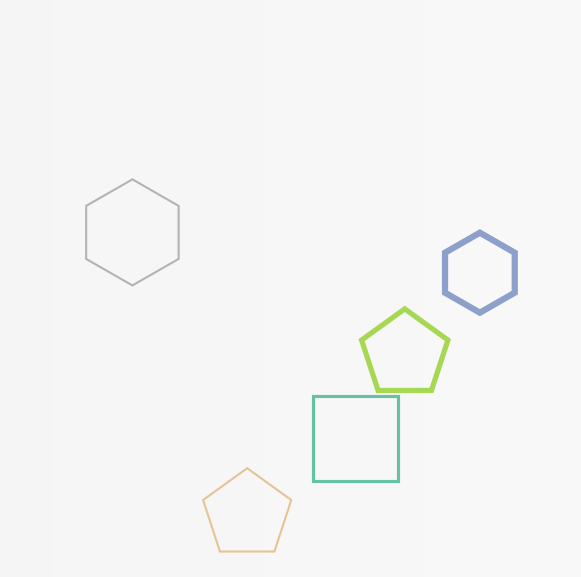[{"shape": "square", "thickness": 1.5, "radius": 0.37, "center": [0.611, 0.24]}, {"shape": "hexagon", "thickness": 3, "radius": 0.35, "center": [0.826, 0.527]}, {"shape": "pentagon", "thickness": 2.5, "radius": 0.39, "center": [0.696, 0.386]}, {"shape": "pentagon", "thickness": 1, "radius": 0.4, "center": [0.425, 0.109]}, {"shape": "hexagon", "thickness": 1, "radius": 0.46, "center": [0.228, 0.597]}]